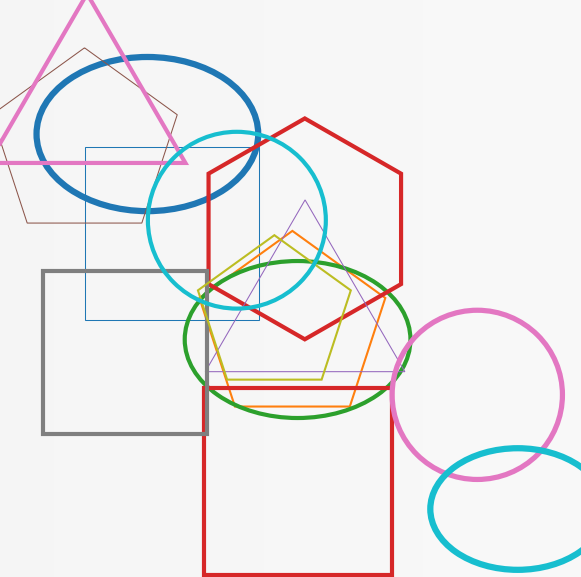[{"shape": "square", "thickness": 0.5, "radius": 0.75, "center": [0.296, 0.595]}, {"shape": "oval", "thickness": 3, "radius": 0.95, "center": [0.254, 0.767]}, {"shape": "pentagon", "thickness": 1, "radius": 0.84, "center": [0.503, 0.431]}, {"shape": "oval", "thickness": 2, "radius": 0.97, "center": [0.512, 0.411]}, {"shape": "hexagon", "thickness": 2, "radius": 0.96, "center": [0.524, 0.603]}, {"shape": "square", "thickness": 2, "radius": 0.81, "center": [0.513, 0.166]}, {"shape": "triangle", "thickness": 0.5, "radius": 0.99, "center": [0.525, 0.455]}, {"shape": "pentagon", "thickness": 0.5, "radius": 0.84, "center": [0.145, 0.749]}, {"shape": "circle", "thickness": 2.5, "radius": 0.73, "center": [0.821, 0.315]}, {"shape": "triangle", "thickness": 2, "radius": 0.98, "center": [0.15, 0.815]}, {"shape": "square", "thickness": 2, "radius": 0.71, "center": [0.215, 0.389]}, {"shape": "pentagon", "thickness": 1, "radius": 0.69, "center": [0.472, 0.454]}, {"shape": "circle", "thickness": 2, "radius": 0.77, "center": [0.407, 0.618]}, {"shape": "oval", "thickness": 3, "radius": 0.75, "center": [0.891, 0.118]}]